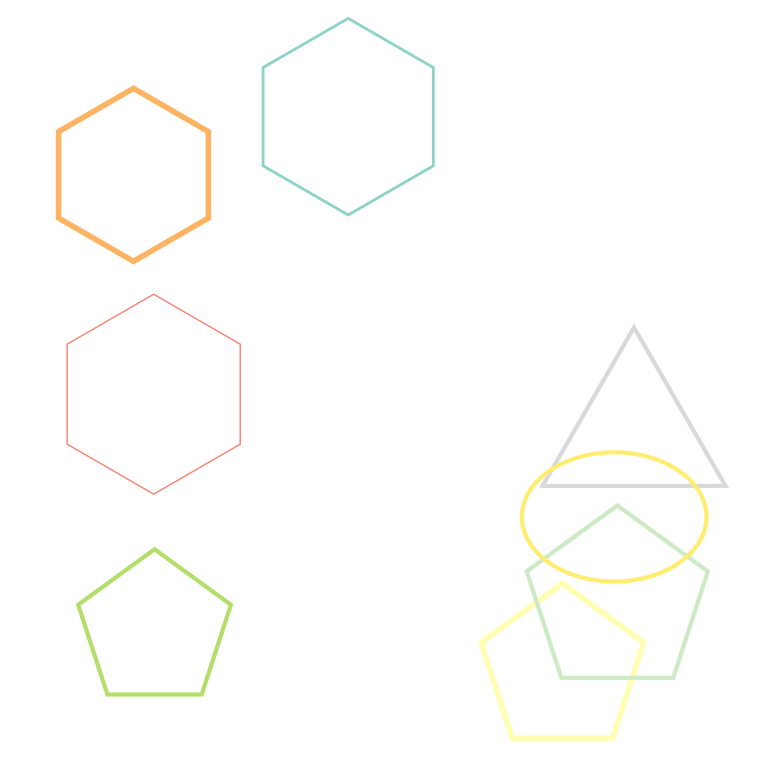[{"shape": "hexagon", "thickness": 1, "radius": 0.64, "center": [0.452, 0.848]}, {"shape": "pentagon", "thickness": 2, "radius": 0.55, "center": [0.73, 0.131]}, {"shape": "hexagon", "thickness": 0.5, "radius": 0.65, "center": [0.2, 0.488]}, {"shape": "hexagon", "thickness": 2, "radius": 0.56, "center": [0.173, 0.773]}, {"shape": "pentagon", "thickness": 1.5, "radius": 0.52, "center": [0.201, 0.182]}, {"shape": "triangle", "thickness": 1.5, "radius": 0.69, "center": [0.823, 0.438]}, {"shape": "pentagon", "thickness": 1.5, "radius": 0.62, "center": [0.802, 0.22]}, {"shape": "oval", "thickness": 1.5, "radius": 0.6, "center": [0.798, 0.329]}]